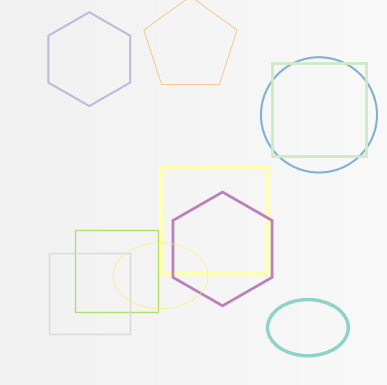[{"shape": "oval", "thickness": 2.5, "radius": 0.52, "center": [0.795, 0.149]}, {"shape": "square", "thickness": 3, "radius": 0.69, "center": [0.553, 0.426]}, {"shape": "hexagon", "thickness": 1.5, "radius": 0.61, "center": [0.23, 0.846]}, {"shape": "circle", "thickness": 1.5, "radius": 0.75, "center": [0.823, 0.702]}, {"shape": "pentagon", "thickness": 0.5, "radius": 0.63, "center": [0.492, 0.883]}, {"shape": "square", "thickness": 1, "radius": 0.53, "center": [0.301, 0.297]}, {"shape": "square", "thickness": 1, "radius": 0.52, "center": [0.231, 0.238]}, {"shape": "hexagon", "thickness": 2, "radius": 0.74, "center": [0.574, 0.353]}, {"shape": "square", "thickness": 2, "radius": 0.61, "center": [0.822, 0.716]}, {"shape": "oval", "thickness": 0.5, "radius": 0.61, "center": [0.414, 0.284]}]